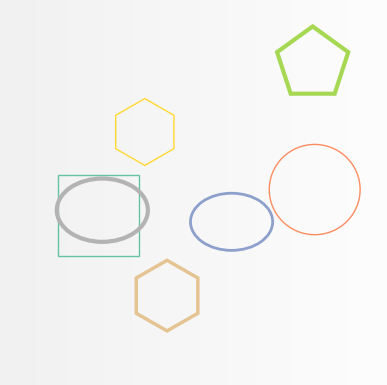[{"shape": "square", "thickness": 1, "radius": 0.52, "center": [0.254, 0.441]}, {"shape": "circle", "thickness": 1, "radius": 0.59, "center": [0.812, 0.508]}, {"shape": "oval", "thickness": 2, "radius": 0.53, "center": [0.598, 0.424]}, {"shape": "pentagon", "thickness": 3, "radius": 0.48, "center": [0.807, 0.835]}, {"shape": "hexagon", "thickness": 1, "radius": 0.43, "center": [0.374, 0.657]}, {"shape": "hexagon", "thickness": 2.5, "radius": 0.46, "center": [0.431, 0.232]}, {"shape": "oval", "thickness": 3, "radius": 0.59, "center": [0.264, 0.454]}]